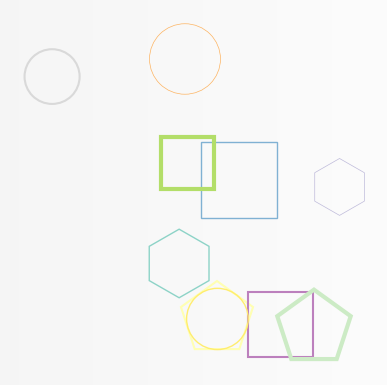[{"shape": "hexagon", "thickness": 1, "radius": 0.45, "center": [0.462, 0.316]}, {"shape": "pentagon", "thickness": 1.5, "radius": 0.49, "center": [0.56, 0.172]}, {"shape": "hexagon", "thickness": 0.5, "radius": 0.37, "center": [0.876, 0.514]}, {"shape": "square", "thickness": 1, "radius": 0.49, "center": [0.617, 0.532]}, {"shape": "circle", "thickness": 0.5, "radius": 0.46, "center": [0.477, 0.847]}, {"shape": "square", "thickness": 3, "radius": 0.34, "center": [0.484, 0.577]}, {"shape": "circle", "thickness": 1.5, "radius": 0.36, "center": [0.134, 0.801]}, {"shape": "square", "thickness": 1.5, "radius": 0.42, "center": [0.724, 0.157]}, {"shape": "pentagon", "thickness": 3, "radius": 0.5, "center": [0.81, 0.148]}, {"shape": "circle", "thickness": 1, "radius": 0.4, "center": [0.561, 0.172]}]